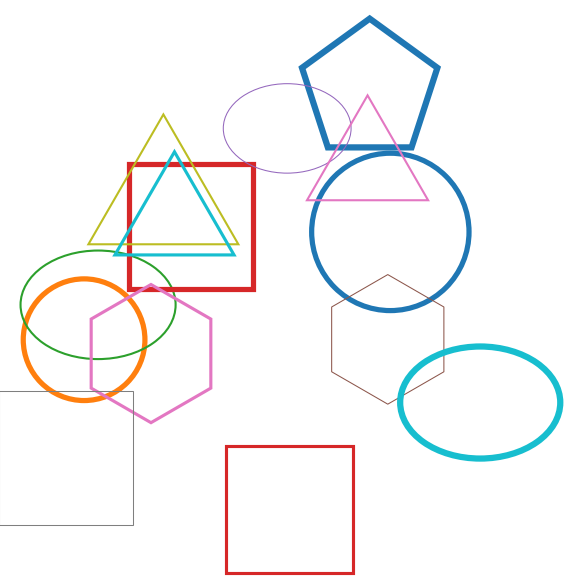[{"shape": "circle", "thickness": 2.5, "radius": 0.68, "center": [0.676, 0.598]}, {"shape": "pentagon", "thickness": 3, "radius": 0.62, "center": [0.64, 0.844]}, {"shape": "circle", "thickness": 2.5, "radius": 0.53, "center": [0.146, 0.411]}, {"shape": "oval", "thickness": 1, "radius": 0.67, "center": [0.17, 0.471]}, {"shape": "square", "thickness": 1.5, "radius": 0.55, "center": [0.501, 0.116]}, {"shape": "square", "thickness": 2.5, "radius": 0.54, "center": [0.331, 0.607]}, {"shape": "oval", "thickness": 0.5, "radius": 0.55, "center": [0.497, 0.777]}, {"shape": "hexagon", "thickness": 0.5, "radius": 0.56, "center": [0.671, 0.411]}, {"shape": "hexagon", "thickness": 1.5, "radius": 0.6, "center": [0.261, 0.387]}, {"shape": "triangle", "thickness": 1, "radius": 0.61, "center": [0.636, 0.713]}, {"shape": "square", "thickness": 0.5, "radius": 0.58, "center": [0.114, 0.206]}, {"shape": "triangle", "thickness": 1, "radius": 0.75, "center": [0.283, 0.651]}, {"shape": "triangle", "thickness": 1.5, "radius": 0.6, "center": [0.302, 0.617]}, {"shape": "oval", "thickness": 3, "radius": 0.69, "center": [0.832, 0.302]}]